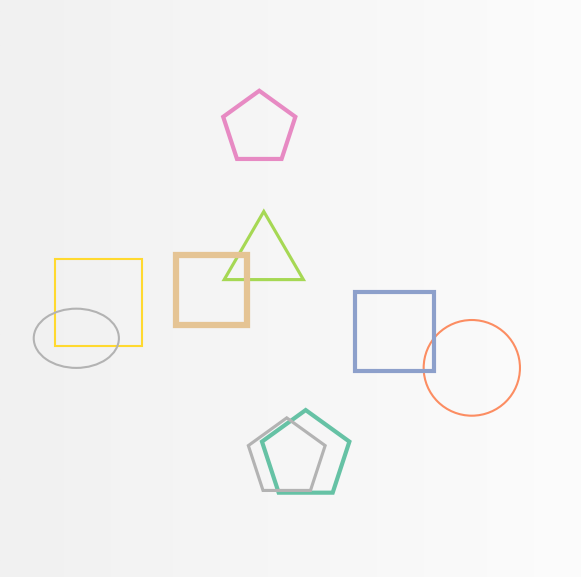[{"shape": "pentagon", "thickness": 2, "radius": 0.4, "center": [0.526, 0.21]}, {"shape": "circle", "thickness": 1, "radius": 0.41, "center": [0.812, 0.362]}, {"shape": "square", "thickness": 2, "radius": 0.34, "center": [0.679, 0.425]}, {"shape": "pentagon", "thickness": 2, "radius": 0.33, "center": [0.446, 0.777]}, {"shape": "triangle", "thickness": 1.5, "radius": 0.39, "center": [0.454, 0.554]}, {"shape": "square", "thickness": 1, "radius": 0.38, "center": [0.17, 0.475]}, {"shape": "square", "thickness": 3, "radius": 0.3, "center": [0.364, 0.497]}, {"shape": "pentagon", "thickness": 1.5, "radius": 0.35, "center": [0.493, 0.206]}, {"shape": "oval", "thickness": 1, "radius": 0.37, "center": [0.131, 0.413]}]